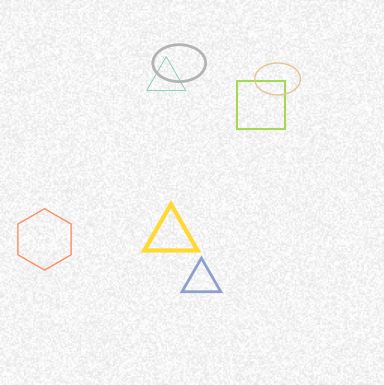[{"shape": "triangle", "thickness": 0.5, "radius": 0.29, "center": [0.432, 0.794]}, {"shape": "hexagon", "thickness": 1, "radius": 0.4, "center": [0.116, 0.378]}, {"shape": "triangle", "thickness": 2, "radius": 0.29, "center": [0.523, 0.271]}, {"shape": "square", "thickness": 1.5, "radius": 0.31, "center": [0.678, 0.728]}, {"shape": "triangle", "thickness": 3, "radius": 0.4, "center": [0.444, 0.389]}, {"shape": "oval", "thickness": 1, "radius": 0.3, "center": [0.721, 0.795]}, {"shape": "oval", "thickness": 2, "radius": 0.34, "center": [0.466, 0.836]}]